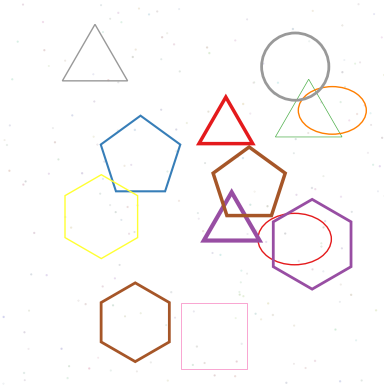[{"shape": "oval", "thickness": 1, "radius": 0.48, "center": [0.765, 0.379]}, {"shape": "triangle", "thickness": 2.5, "radius": 0.4, "center": [0.587, 0.667]}, {"shape": "pentagon", "thickness": 1.5, "radius": 0.54, "center": [0.365, 0.591]}, {"shape": "triangle", "thickness": 0.5, "radius": 0.5, "center": [0.802, 0.694]}, {"shape": "hexagon", "thickness": 2, "radius": 0.58, "center": [0.811, 0.366]}, {"shape": "triangle", "thickness": 3, "radius": 0.42, "center": [0.602, 0.417]}, {"shape": "oval", "thickness": 1, "radius": 0.44, "center": [0.863, 0.713]}, {"shape": "hexagon", "thickness": 1, "radius": 0.54, "center": [0.263, 0.437]}, {"shape": "hexagon", "thickness": 2, "radius": 0.51, "center": [0.351, 0.163]}, {"shape": "pentagon", "thickness": 2.5, "radius": 0.49, "center": [0.647, 0.52]}, {"shape": "square", "thickness": 0.5, "radius": 0.43, "center": [0.556, 0.127]}, {"shape": "circle", "thickness": 2, "radius": 0.44, "center": [0.767, 0.827]}, {"shape": "triangle", "thickness": 1, "radius": 0.49, "center": [0.247, 0.839]}]